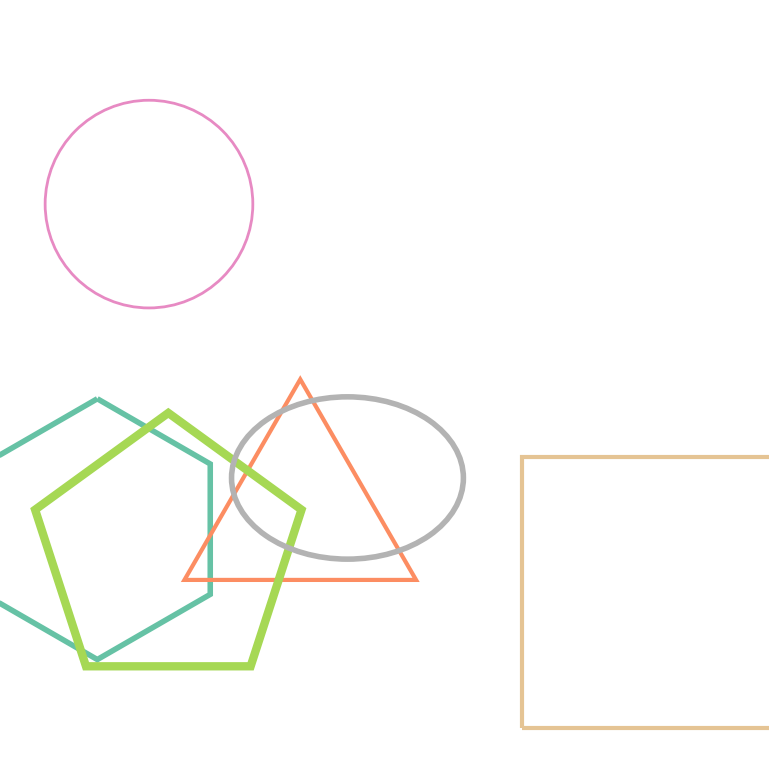[{"shape": "hexagon", "thickness": 2, "radius": 0.85, "center": [0.126, 0.313]}, {"shape": "triangle", "thickness": 1.5, "radius": 0.87, "center": [0.39, 0.334]}, {"shape": "circle", "thickness": 1, "radius": 0.67, "center": [0.193, 0.735]}, {"shape": "pentagon", "thickness": 3, "radius": 0.91, "center": [0.219, 0.282]}, {"shape": "square", "thickness": 1.5, "radius": 0.88, "center": [0.854, 0.231]}, {"shape": "oval", "thickness": 2, "radius": 0.75, "center": [0.451, 0.379]}]